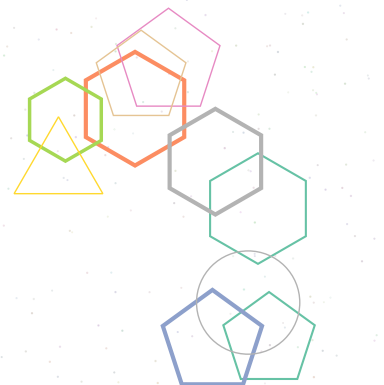[{"shape": "hexagon", "thickness": 1.5, "radius": 0.72, "center": [0.67, 0.458]}, {"shape": "pentagon", "thickness": 1.5, "radius": 0.62, "center": [0.699, 0.117]}, {"shape": "hexagon", "thickness": 3, "radius": 0.74, "center": [0.351, 0.718]}, {"shape": "pentagon", "thickness": 3, "radius": 0.68, "center": [0.552, 0.111]}, {"shape": "pentagon", "thickness": 1, "radius": 0.7, "center": [0.438, 0.838]}, {"shape": "hexagon", "thickness": 2.5, "radius": 0.54, "center": [0.17, 0.689]}, {"shape": "triangle", "thickness": 1, "radius": 0.67, "center": [0.152, 0.563]}, {"shape": "pentagon", "thickness": 1, "radius": 0.61, "center": [0.367, 0.799]}, {"shape": "hexagon", "thickness": 3, "radius": 0.69, "center": [0.559, 0.58]}, {"shape": "circle", "thickness": 1, "radius": 0.67, "center": [0.645, 0.214]}]